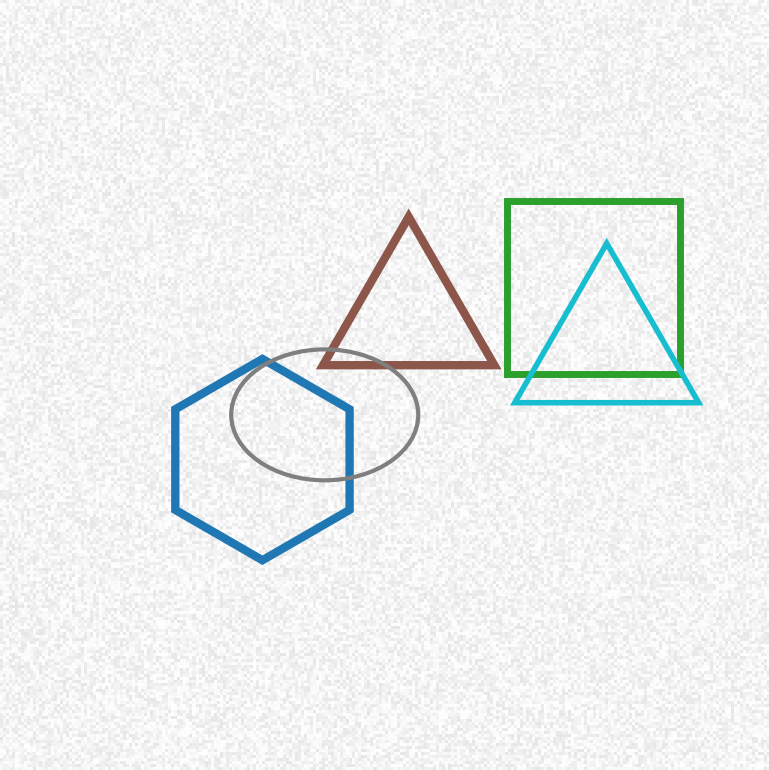[{"shape": "hexagon", "thickness": 3, "radius": 0.65, "center": [0.341, 0.403]}, {"shape": "square", "thickness": 2.5, "radius": 0.56, "center": [0.771, 0.626]}, {"shape": "triangle", "thickness": 3, "radius": 0.64, "center": [0.531, 0.59]}, {"shape": "oval", "thickness": 1.5, "radius": 0.61, "center": [0.422, 0.461]}, {"shape": "triangle", "thickness": 2, "radius": 0.69, "center": [0.788, 0.546]}]